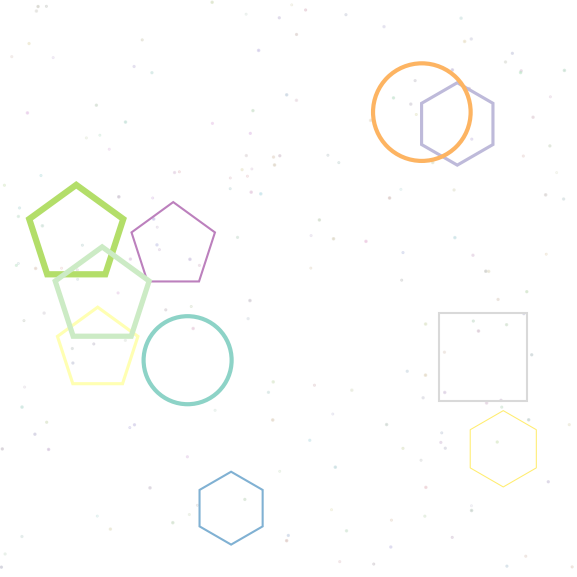[{"shape": "circle", "thickness": 2, "radius": 0.38, "center": [0.325, 0.375]}, {"shape": "pentagon", "thickness": 1.5, "radius": 0.37, "center": [0.169, 0.394]}, {"shape": "hexagon", "thickness": 1.5, "radius": 0.36, "center": [0.792, 0.785]}, {"shape": "hexagon", "thickness": 1, "radius": 0.32, "center": [0.4, 0.119]}, {"shape": "circle", "thickness": 2, "radius": 0.42, "center": [0.73, 0.805]}, {"shape": "pentagon", "thickness": 3, "radius": 0.43, "center": [0.132, 0.593]}, {"shape": "square", "thickness": 1, "radius": 0.38, "center": [0.836, 0.381]}, {"shape": "pentagon", "thickness": 1, "radius": 0.38, "center": [0.3, 0.573]}, {"shape": "pentagon", "thickness": 2.5, "radius": 0.43, "center": [0.177, 0.486]}, {"shape": "hexagon", "thickness": 0.5, "radius": 0.33, "center": [0.871, 0.222]}]